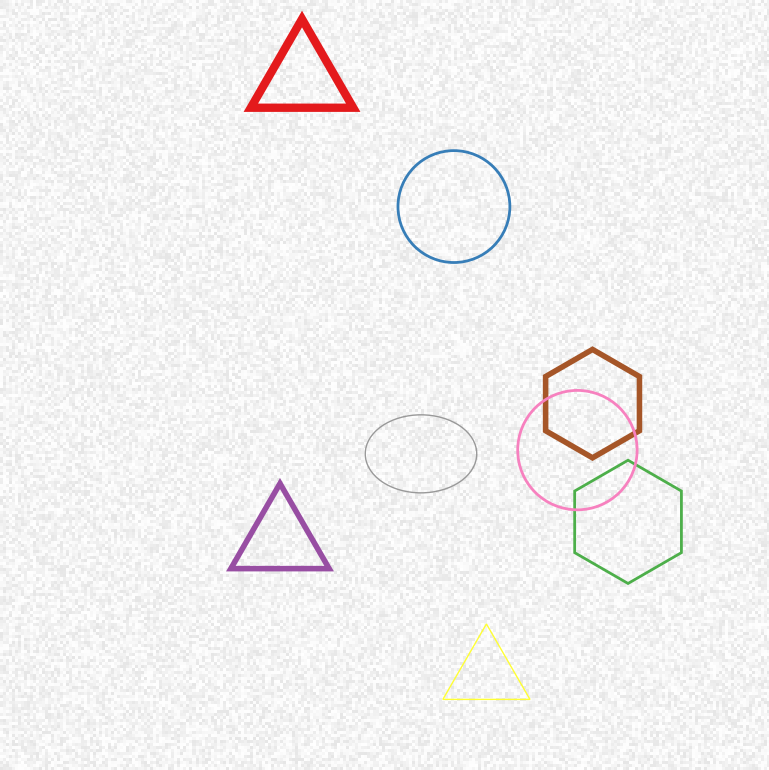[{"shape": "triangle", "thickness": 3, "radius": 0.38, "center": [0.392, 0.898]}, {"shape": "circle", "thickness": 1, "radius": 0.36, "center": [0.59, 0.732]}, {"shape": "hexagon", "thickness": 1, "radius": 0.4, "center": [0.816, 0.322]}, {"shape": "triangle", "thickness": 2, "radius": 0.37, "center": [0.364, 0.298]}, {"shape": "triangle", "thickness": 0.5, "radius": 0.33, "center": [0.632, 0.124]}, {"shape": "hexagon", "thickness": 2, "radius": 0.35, "center": [0.77, 0.476]}, {"shape": "circle", "thickness": 1, "radius": 0.39, "center": [0.75, 0.415]}, {"shape": "oval", "thickness": 0.5, "radius": 0.36, "center": [0.547, 0.411]}]